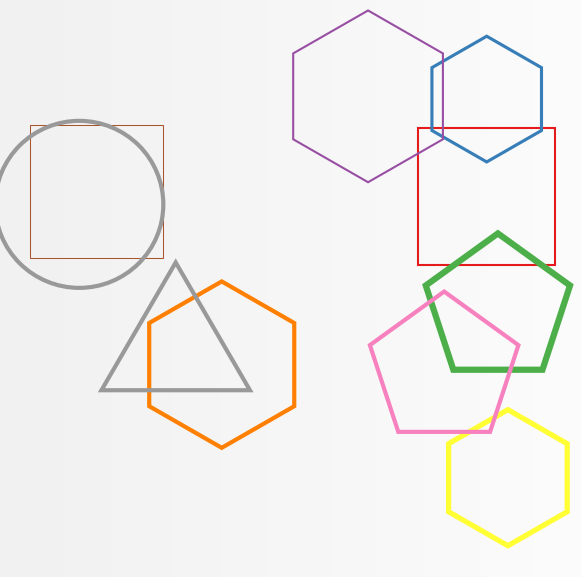[{"shape": "square", "thickness": 1, "radius": 0.59, "center": [0.836, 0.659]}, {"shape": "hexagon", "thickness": 1.5, "radius": 0.54, "center": [0.837, 0.828]}, {"shape": "pentagon", "thickness": 3, "radius": 0.65, "center": [0.857, 0.464]}, {"shape": "hexagon", "thickness": 1, "radius": 0.74, "center": [0.633, 0.832]}, {"shape": "hexagon", "thickness": 2, "radius": 0.72, "center": [0.381, 0.368]}, {"shape": "hexagon", "thickness": 2.5, "radius": 0.59, "center": [0.874, 0.172]}, {"shape": "square", "thickness": 0.5, "radius": 0.57, "center": [0.166, 0.668]}, {"shape": "pentagon", "thickness": 2, "radius": 0.67, "center": [0.764, 0.36]}, {"shape": "circle", "thickness": 2, "radius": 0.72, "center": [0.136, 0.645]}, {"shape": "triangle", "thickness": 2, "radius": 0.74, "center": [0.302, 0.397]}]